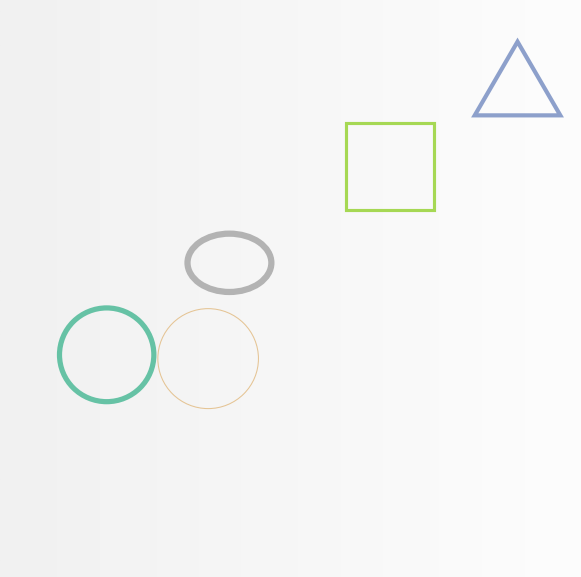[{"shape": "circle", "thickness": 2.5, "radius": 0.41, "center": [0.184, 0.385]}, {"shape": "triangle", "thickness": 2, "radius": 0.43, "center": [0.89, 0.842]}, {"shape": "square", "thickness": 1.5, "radius": 0.38, "center": [0.671, 0.711]}, {"shape": "circle", "thickness": 0.5, "radius": 0.43, "center": [0.358, 0.378]}, {"shape": "oval", "thickness": 3, "radius": 0.36, "center": [0.395, 0.544]}]